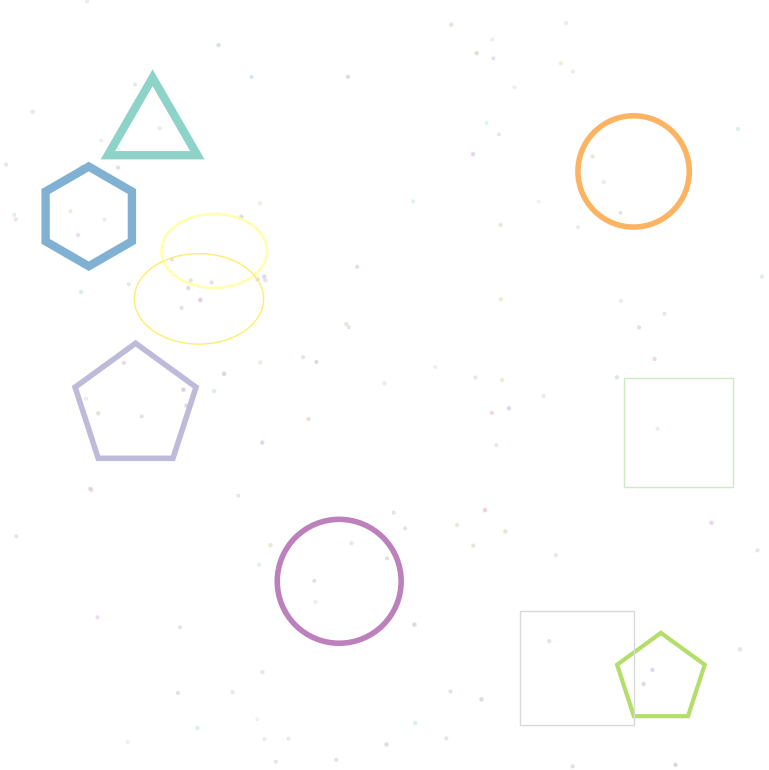[{"shape": "triangle", "thickness": 3, "radius": 0.34, "center": [0.198, 0.832]}, {"shape": "oval", "thickness": 1, "radius": 0.34, "center": [0.278, 0.674]}, {"shape": "pentagon", "thickness": 2, "radius": 0.41, "center": [0.176, 0.472]}, {"shape": "hexagon", "thickness": 3, "radius": 0.32, "center": [0.115, 0.719]}, {"shape": "circle", "thickness": 2, "radius": 0.36, "center": [0.823, 0.777]}, {"shape": "pentagon", "thickness": 1.5, "radius": 0.3, "center": [0.858, 0.118]}, {"shape": "square", "thickness": 0.5, "radius": 0.37, "center": [0.749, 0.132]}, {"shape": "circle", "thickness": 2, "radius": 0.4, "center": [0.441, 0.245]}, {"shape": "square", "thickness": 0.5, "radius": 0.35, "center": [0.881, 0.438]}, {"shape": "oval", "thickness": 0.5, "radius": 0.42, "center": [0.258, 0.612]}]